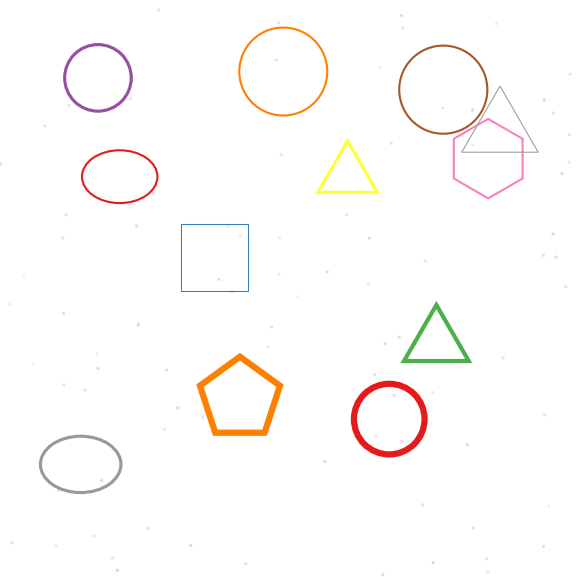[{"shape": "circle", "thickness": 3, "radius": 0.31, "center": [0.674, 0.273]}, {"shape": "oval", "thickness": 1, "radius": 0.33, "center": [0.207, 0.693]}, {"shape": "square", "thickness": 0.5, "radius": 0.29, "center": [0.371, 0.553]}, {"shape": "triangle", "thickness": 2, "radius": 0.32, "center": [0.756, 0.406]}, {"shape": "circle", "thickness": 1.5, "radius": 0.29, "center": [0.17, 0.864]}, {"shape": "circle", "thickness": 1, "radius": 0.38, "center": [0.491, 0.875]}, {"shape": "pentagon", "thickness": 3, "radius": 0.36, "center": [0.415, 0.309]}, {"shape": "triangle", "thickness": 1.5, "radius": 0.3, "center": [0.602, 0.696]}, {"shape": "circle", "thickness": 1, "radius": 0.38, "center": [0.768, 0.844]}, {"shape": "hexagon", "thickness": 1, "radius": 0.34, "center": [0.845, 0.724]}, {"shape": "oval", "thickness": 1.5, "radius": 0.35, "center": [0.14, 0.195]}, {"shape": "triangle", "thickness": 0.5, "radius": 0.38, "center": [0.866, 0.774]}]